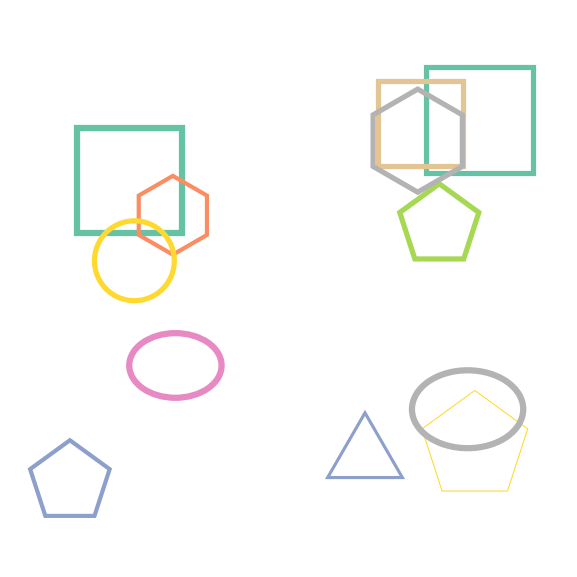[{"shape": "square", "thickness": 3, "radius": 0.45, "center": [0.224, 0.687]}, {"shape": "square", "thickness": 2.5, "radius": 0.46, "center": [0.83, 0.792]}, {"shape": "hexagon", "thickness": 2, "radius": 0.34, "center": [0.299, 0.626]}, {"shape": "pentagon", "thickness": 2, "radius": 0.36, "center": [0.121, 0.164]}, {"shape": "triangle", "thickness": 1.5, "radius": 0.37, "center": [0.632, 0.21]}, {"shape": "oval", "thickness": 3, "radius": 0.4, "center": [0.304, 0.366]}, {"shape": "pentagon", "thickness": 2.5, "radius": 0.36, "center": [0.761, 0.609]}, {"shape": "pentagon", "thickness": 0.5, "radius": 0.48, "center": [0.822, 0.227]}, {"shape": "circle", "thickness": 2.5, "radius": 0.35, "center": [0.233, 0.548]}, {"shape": "square", "thickness": 2.5, "radius": 0.37, "center": [0.728, 0.785]}, {"shape": "hexagon", "thickness": 2.5, "radius": 0.45, "center": [0.723, 0.756]}, {"shape": "oval", "thickness": 3, "radius": 0.48, "center": [0.81, 0.29]}]